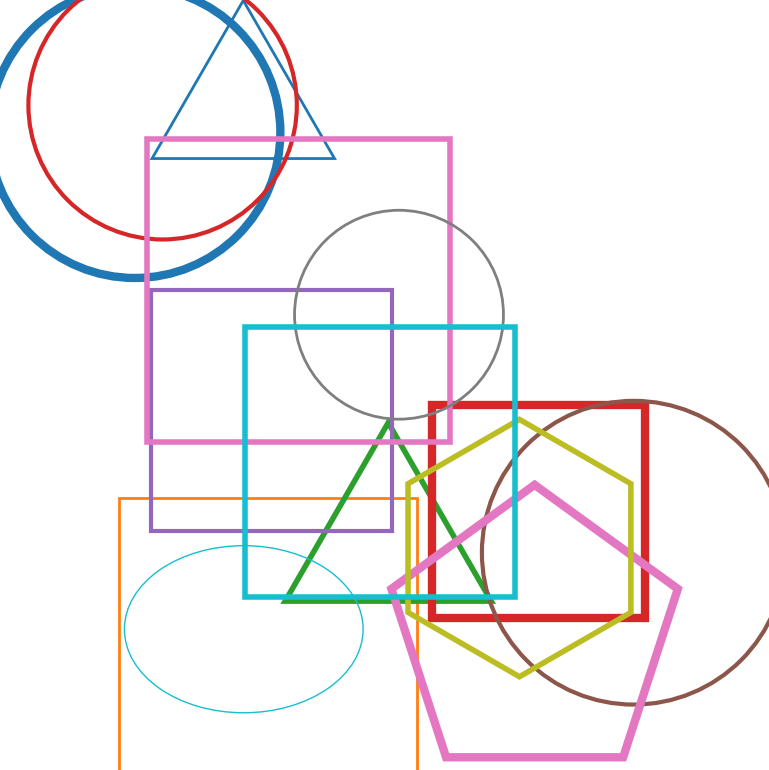[{"shape": "circle", "thickness": 3, "radius": 0.95, "center": [0.175, 0.828]}, {"shape": "triangle", "thickness": 1, "radius": 0.68, "center": [0.316, 0.863]}, {"shape": "square", "thickness": 1, "radius": 0.97, "center": [0.348, 0.159]}, {"shape": "triangle", "thickness": 2, "radius": 0.77, "center": [0.504, 0.297]}, {"shape": "circle", "thickness": 1.5, "radius": 0.87, "center": [0.211, 0.863]}, {"shape": "square", "thickness": 3, "radius": 0.69, "center": [0.699, 0.336]}, {"shape": "square", "thickness": 1.5, "radius": 0.78, "center": [0.352, 0.467]}, {"shape": "circle", "thickness": 1.5, "radius": 0.99, "center": [0.823, 0.282]}, {"shape": "square", "thickness": 2, "radius": 0.98, "center": [0.388, 0.623]}, {"shape": "pentagon", "thickness": 3, "radius": 0.98, "center": [0.694, 0.175]}, {"shape": "circle", "thickness": 1, "radius": 0.68, "center": [0.518, 0.591]}, {"shape": "hexagon", "thickness": 2, "radius": 0.84, "center": [0.675, 0.288]}, {"shape": "oval", "thickness": 0.5, "radius": 0.77, "center": [0.317, 0.183]}, {"shape": "square", "thickness": 2, "radius": 0.88, "center": [0.493, 0.4]}]